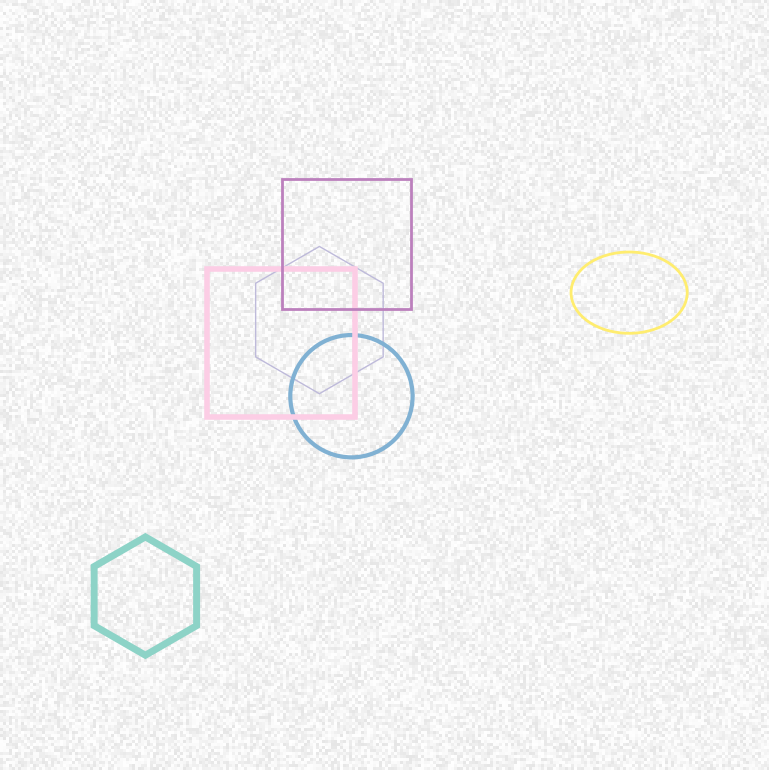[{"shape": "hexagon", "thickness": 2.5, "radius": 0.38, "center": [0.189, 0.226]}, {"shape": "hexagon", "thickness": 0.5, "radius": 0.48, "center": [0.415, 0.584]}, {"shape": "circle", "thickness": 1.5, "radius": 0.4, "center": [0.456, 0.485]}, {"shape": "square", "thickness": 2, "radius": 0.48, "center": [0.365, 0.554]}, {"shape": "square", "thickness": 1, "radius": 0.42, "center": [0.45, 0.683]}, {"shape": "oval", "thickness": 1, "radius": 0.38, "center": [0.817, 0.62]}]